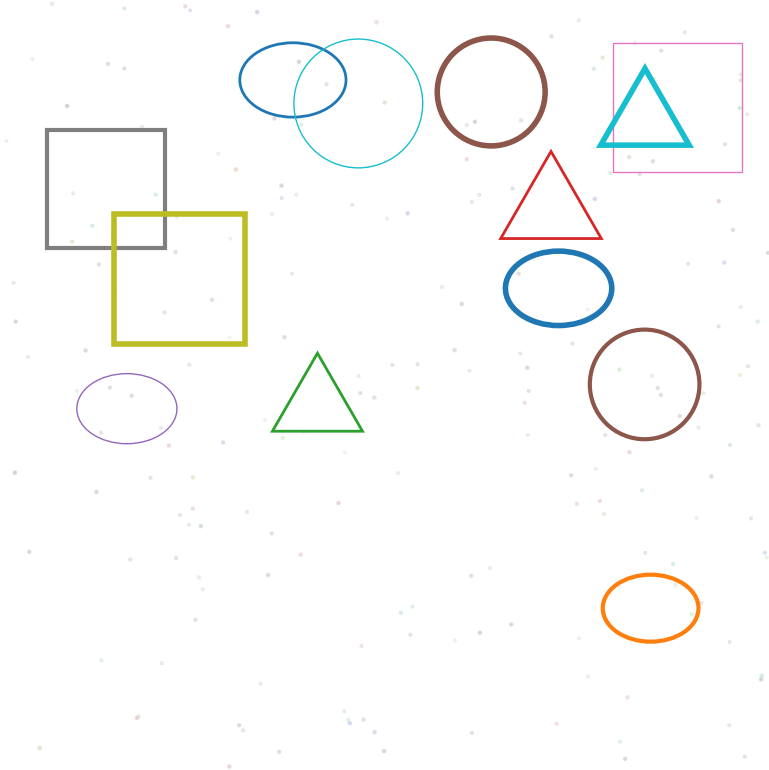[{"shape": "oval", "thickness": 2, "radius": 0.35, "center": [0.725, 0.626]}, {"shape": "oval", "thickness": 1, "radius": 0.34, "center": [0.38, 0.896]}, {"shape": "oval", "thickness": 1.5, "radius": 0.31, "center": [0.845, 0.21]}, {"shape": "triangle", "thickness": 1, "radius": 0.34, "center": [0.412, 0.474]}, {"shape": "triangle", "thickness": 1, "radius": 0.38, "center": [0.716, 0.728]}, {"shape": "oval", "thickness": 0.5, "radius": 0.33, "center": [0.165, 0.469]}, {"shape": "circle", "thickness": 1.5, "radius": 0.36, "center": [0.837, 0.501]}, {"shape": "circle", "thickness": 2, "radius": 0.35, "center": [0.638, 0.881]}, {"shape": "square", "thickness": 0.5, "radius": 0.42, "center": [0.88, 0.86]}, {"shape": "square", "thickness": 1.5, "radius": 0.38, "center": [0.137, 0.755]}, {"shape": "square", "thickness": 2, "radius": 0.42, "center": [0.233, 0.638]}, {"shape": "triangle", "thickness": 2, "radius": 0.33, "center": [0.838, 0.845]}, {"shape": "circle", "thickness": 0.5, "radius": 0.42, "center": [0.465, 0.866]}]